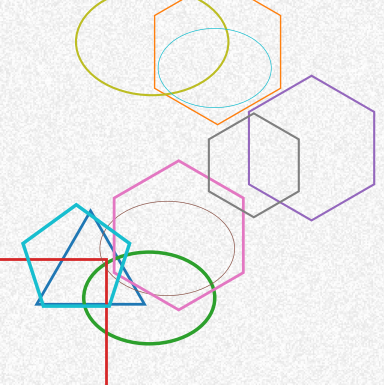[{"shape": "triangle", "thickness": 2, "radius": 0.81, "center": [0.235, 0.291]}, {"shape": "hexagon", "thickness": 1, "radius": 0.94, "center": [0.565, 0.865]}, {"shape": "oval", "thickness": 2.5, "radius": 0.85, "center": [0.388, 0.226]}, {"shape": "square", "thickness": 2, "radius": 0.85, "center": [0.106, 0.157]}, {"shape": "hexagon", "thickness": 1.5, "radius": 0.94, "center": [0.809, 0.615]}, {"shape": "oval", "thickness": 0.5, "radius": 0.87, "center": [0.434, 0.355]}, {"shape": "hexagon", "thickness": 2, "radius": 0.97, "center": [0.464, 0.389]}, {"shape": "hexagon", "thickness": 1.5, "radius": 0.67, "center": [0.659, 0.571]}, {"shape": "oval", "thickness": 1.5, "radius": 0.99, "center": [0.395, 0.891]}, {"shape": "pentagon", "thickness": 2.5, "radius": 0.73, "center": [0.198, 0.323]}, {"shape": "oval", "thickness": 0.5, "radius": 0.73, "center": [0.558, 0.823]}]